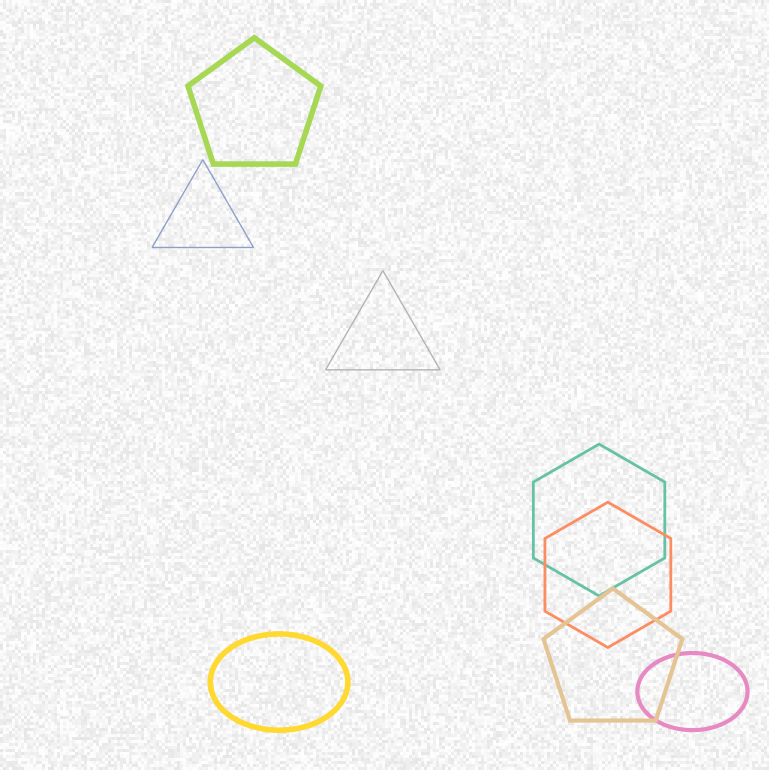[{"shape": "hexagon", "thickness": 1, "radius": 0.49, "center": [0.778, 0.325]}, {"shape": "hexagon", "thickness": 1, "radius": 0.47, "center": [0.789, 0.253]}, {"shape": "triangle", "thickness": 0.5, "radius": 0.38, "center": [0.263, 0.717]}, {"shape": "oval", "thickness": 1.5, "radius": 0.36, "center": [0.899, 0.102]}, {"shape": "pentagon", "thickness": 2, "radius": 0.45, "center": [0.33, 0.86]}, {"shape": "oval", "thickness": 2, "radius": 0.45, "center": [0.362, 0.114]}, {"shape": "pentagon", "thickness": 1.5, "radius": 0.47, "center": [0.796, 0.141]}, {"shape": "triangle", "thickness": 0.5, "radius": 0.43, "center": [0.497, 0.563]}]